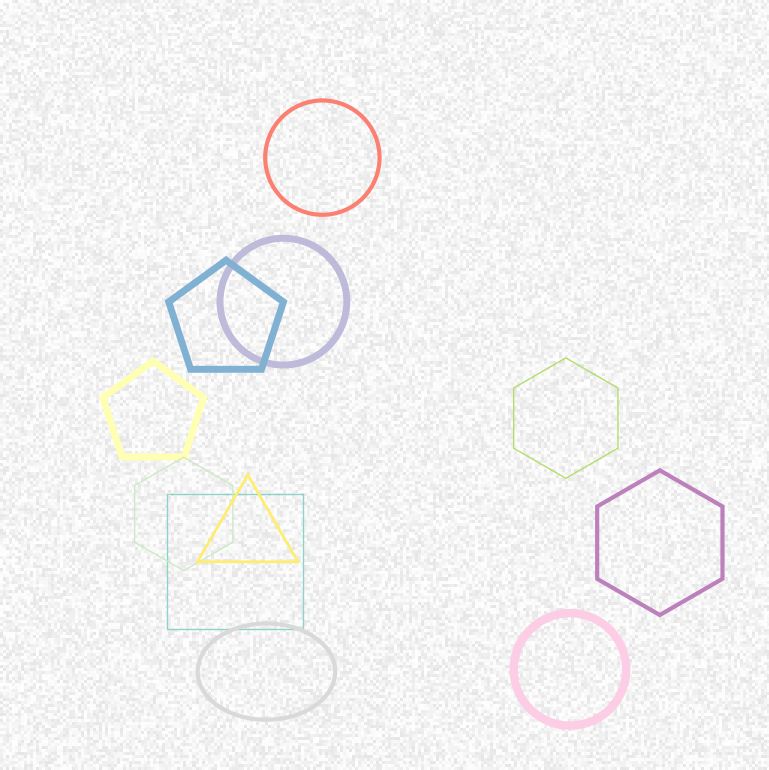[{"shape": "square", "thickness": 0.5, "radius": 0.44, "center": [0.305, 0.271]}, {"shape": "pentagon", "thickness": 2.5, "radius": 0.34, "center": [0.199, 0.462]}, {"shape": "circle", "thickness": 2.5, "radius": 0.41, "center": [0.368, 0.608]}, {"shape": "circle", "thickness": 1.5, "radius": 0.37, "center": [0.419, 0.795]}, {"shape": "pentagon", "thickness": 2.5, "radius": 0.39, "center": [0.294, 0.584]}, {"shape": "hexagon", "thickness": 0.5, "radius": 0.39, "center": [0.735, 0.457]}, {"shape": "circle", "thickness": 3, "radius": 0.37, "center": [0.74, 0.131]}, {"shape": "oval", "thickness": 1.5, "radius": 0.45, "center": [0.346, 0.128]}, {"shape": "hexagon", "thickness": 1.5, "radius": 0.47, "center": [0.857, 0.295]}, {"shape": "hexagon", "thickness": 0.5, "radius": 0.37, "center": [0.239, 0.333]}, {"shape": "triangle", "thickness": 1, "radius": 0.38, "center": [0.322, 0.308]}]